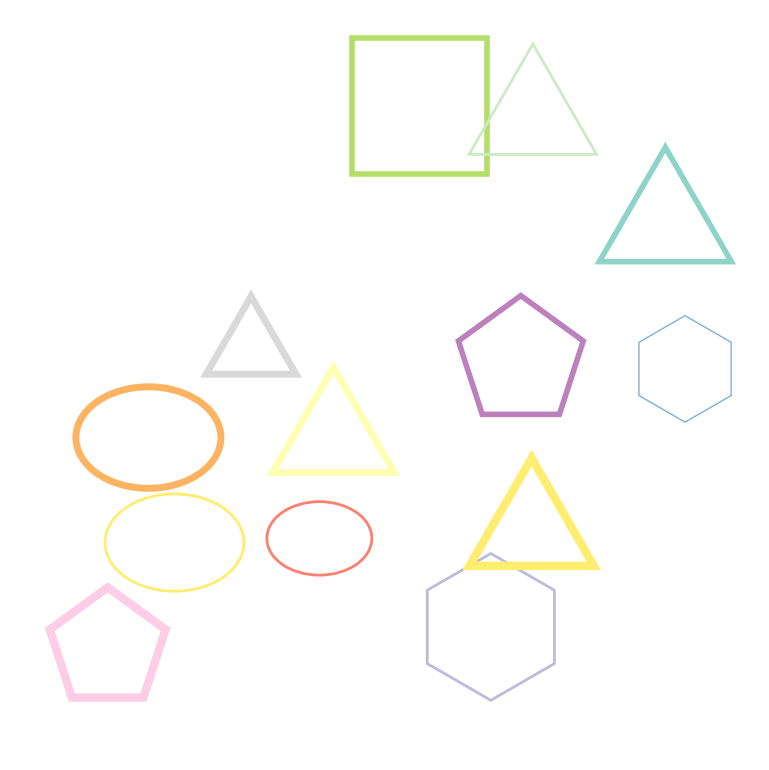[{"shape": "triangle", "thickness": 2, "radius": 0.49, "center": [0.864, 0.71]}, {"shape": "triangle", "thickness": 2.5, "radius": 0.46, "center": [0.433, 0.432]}, {"shape": "hexagon", "thickness": 1, "radius": 0.48, "center": [0.637, 0.186]}, {"shape": "oval", "thickness": 1, "radius": 0.34, "center": [0.415, 0.301]}, {"shape": "hexagon", "thickness": 0.5, "radius": 0.35, "center": [0.89, 0.521]}, {"shape": "oval", "thickness": 2.5, "radius": 0.47, "center": [0.193, 0.432]}, {"shape": "square", "thickness": 2, "radius": 0.44, "center": [0.545, 0.862]}, {"shape": "pentagon", "thickness": 3, "radius": 0.4, "center": [0.14, 0.158]}, {"shape": "triangle", "thickness": 2.5, "radius": 0.34, "center": [0.326, 0.548]}, {"shape": "pentagon", "thickness": 2, "radius": 0.43, "center": [0.676, 0.531]}, {"shape": "triangle", "thickness": 1, "radius": 0.48, "center": [0.692, 0.847]}, {"shape": "oval", "thickness": 1, "radius": 0.45, "center": [0.227, 0.295]}, {"shape": "triangle", "thickness": 3, "radius": 0.47, "center": [0.69, 0.312]}]